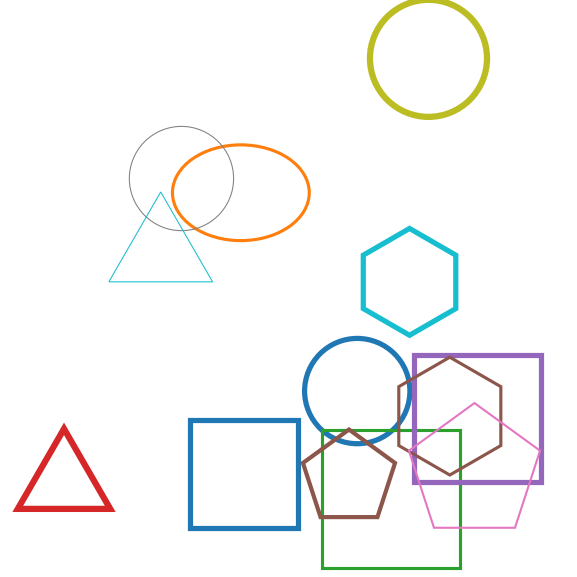[{"shape": "circle", "thickness": 2.5, "radius": 0.46, "center": [0.619, 0.322]}, {"shape": "square", "thickness": 2.5, "radius": 0.47, "center": [0.422, 0.179]}, {"shape": "oval", "thickness": 1.5, "radius": 0.59, "center": [0.417, 0.665]}, {"shape": "square", "thickness": 1.5, "radius": 0.6, "center": [0.676, 0.135]}, {"shape": "triangle", "thickness": 3, "radius": 0.46, "center": [0.111, 0.164]}, {"shape": "square", "thickness": 2.5, "radius": 0.55, "center": [0.827, 0.274]}, {"shape": "hexagon", "thickness": 1.5, "radius": 0.51, "center": [0.779, 0.279]}, {"shape": "pentagon", "thickness": 2, "radius": 0.42, "center": [0.604, 0.172]}, {"shape": "pentagon", "thickness": 1, "radius": 0.6, "center": [0.822, 0.182]}, {"shape": "circle", "thickness": 0.5, "radius": 0.45, "center": [0.314, 0.69]}, {"shape": "circle", "thickness": 3, "radius": 0.51, "center": [0.742, 0.898]}, {"shape": "hexagon", "thickness": 2.5, "radius": 0.46, "center": [0.709, 0.511]}, {"shape": "triangle", "thickness": 0.5, "radius": 0.52, "center": [0.278, 0.563]}]